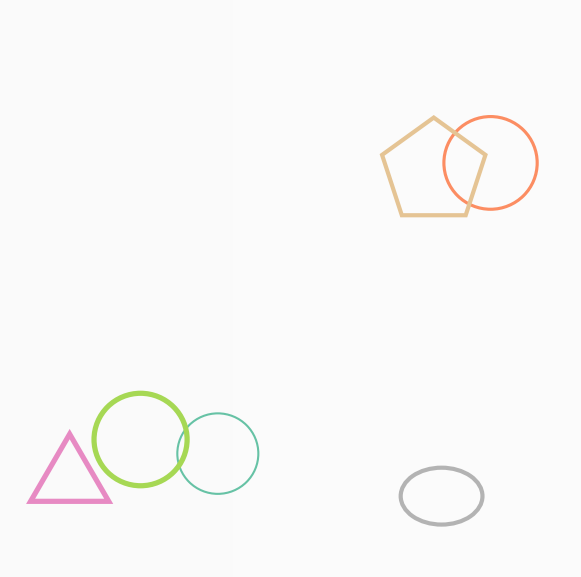[{"shape": "circle", "thickness": 1, "radius": 0.35, "center": [0.375, 0.214]}, {"shape": "circle", "thickness": 1.5, "radius": 0.4, "center": [0.844, 0.717]}, {"shape": "triangle", "thickness": 2.5, "radius": 0.39, "center": [0.12, 0.17]}, {"shape": "circle", "thickness": 2.5, "radius": 0.4, "center": [0.242, 0.238]}, {"shape": "pentagon", "thickness": 2, "radius": 0.47, "center": [0.746, 0.702]}, {"shape": "oval", "thickness": 2, "radius": 0.35, "center": [0.76, 0.14]}]